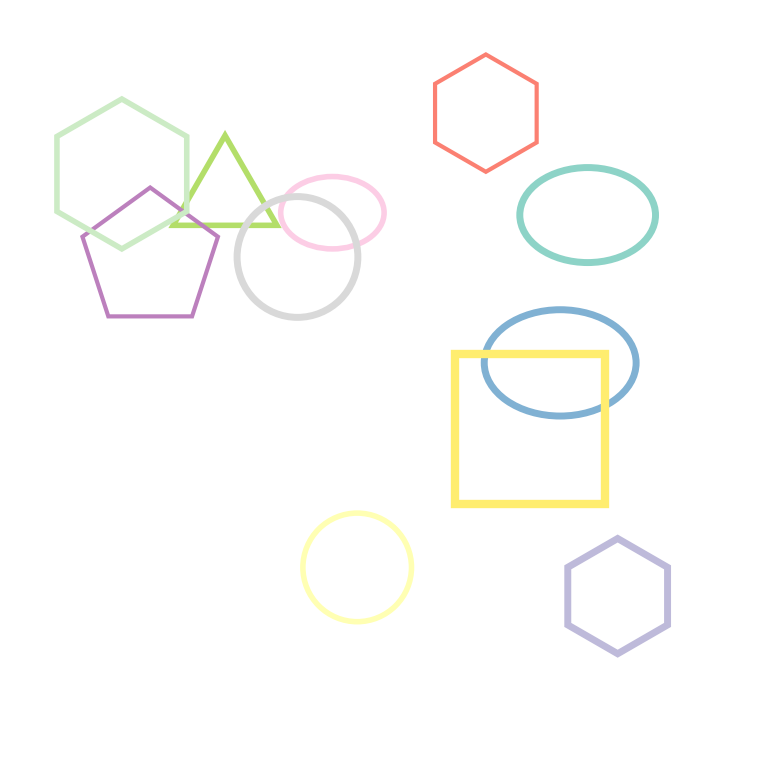[{"shape": "oval", "thickness": 2.5, "radius": 0.44, "center": [0.763, 0.721]}, {"shape": "circle", "thickness": 2, "radius": 0.35, "center": [0.464, 0.263]}, {"shape": "hexagon", "thickness": 2.5, "radius": 0.37, "center": [0.802, 0.226]}, {"shape": "hexagon", "thickness": 1.5, "radius": 0.38, "center": [0.631, 0.853]}, {"shape": "oval", "thickness": 2.5, "radius": 0.49, "center": [0.728, 0.529]}, {"shape": "triangle", "thickness": 2, "radius": 0.39, "center": [0.292, 0.746]}, {"shape": "oval", "thickness": 2, "radius": 0.34, "center": [0.432, 0.724]}, {"shape": "circle", "thickness": 2.5, "radius": 0.39, "center": [0.386, 0.666]}, {"shape": "pentagon", "thickness": 1.5, "radius": 0.46, "center": [0.195, 0.664]}, {"shape": "hexagon", "thickness": 2, "radius": 0.49, "center": [0.158, 0.774]}, {"shape": "square", "thickness": 3, "radius": 0.49, "center": [0.688, 0.443]}]